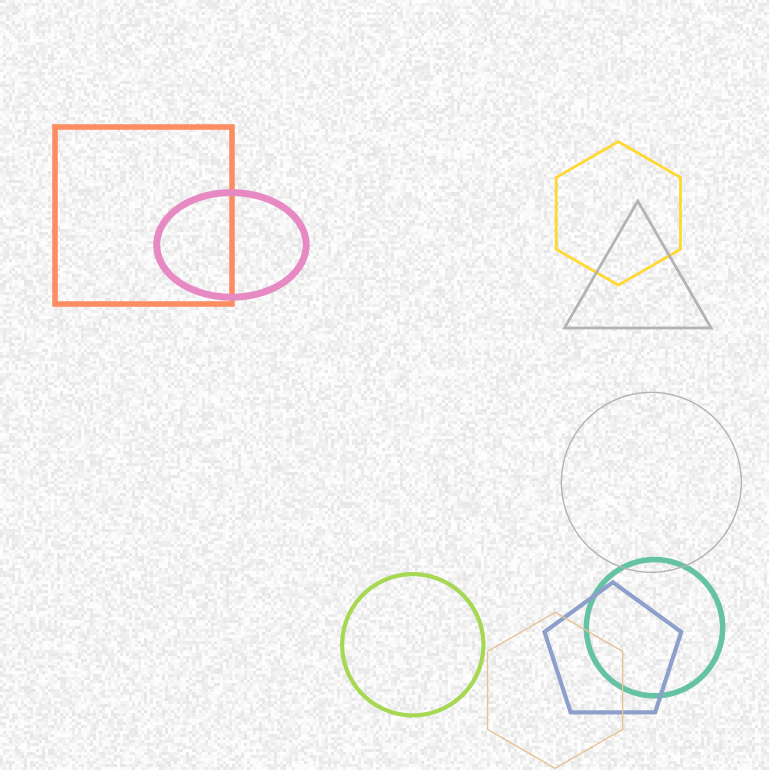[{"shape": "circle", "thickness": 2, "radius": 0.44, "center": [0.85, 0.185]}, {"shape": "square", "thickness": 2, "radius": 0.57, "center": [0.186, 0.72]}, {"shape": "pentagon", "thickness": 1.5, "radius": 0.47, "center": [0.796, 0.15]}, {"shape": "oval", "thickness": 2.5, "radius": 0.49, "center": [0.301, 0.682]}, {"shape": "circle", "thickness": 1.5, "radius": 0.46, "center": [0.536, 0.163]}, {"shape": "hexagon", "thickness": 1, "radius": 0.47, "center": [0.803, 0.723]}, {"shape": "hexagon", "thickness": 0.5, "radius": 0.51, "center": [0.721, 0.103]}, {"shape": "circle", "thickness": 0.5, "radius": 0.58, "center": [0.846, 0.374]}, {"shape": "triangle", "thickness": 1, "radius": 0.55, "center": [0.828, 0.629]}]